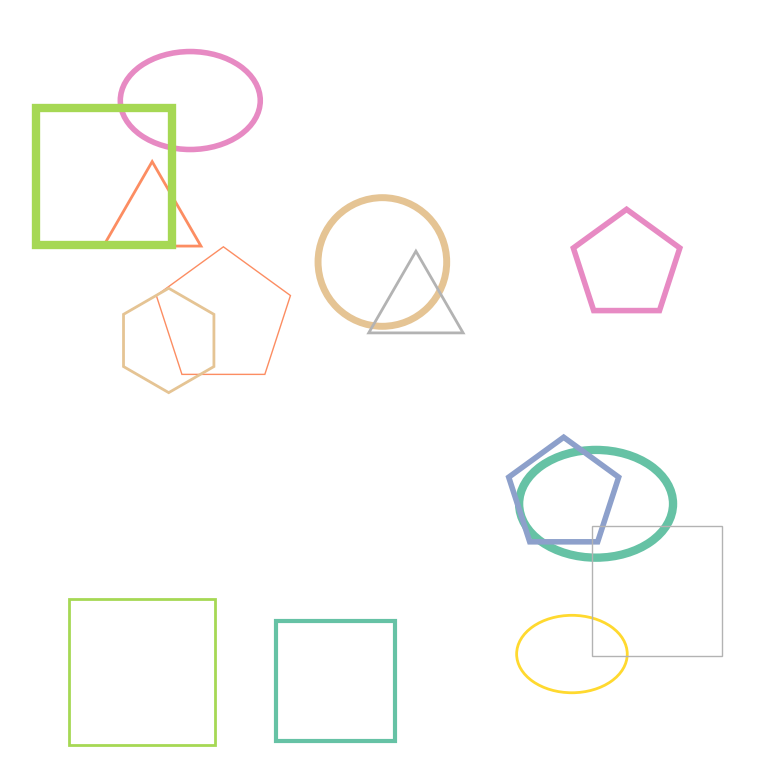[{"shape": "oval", "thickness": 3, "radius": 0.5, "center": [0.774, 0.346]}, {"shape": "square", "thickness": 1.5, "radius": 0.39, "center": [0.436, 0.115]}, {"shape": "triangle", "thickness": 1, "radius": 0.37, "center": [0.198, 0.717]}, {"shape": "pentagon", "thickness": 0.5, "radius": 0.46, "center": [0.29, 0.588]}, {"shape": "pentagon", "thickness": 2, "radius": 0.38, "center": [0.732, 0.357]}, {"shape": "pentagon", "thickness": 2, "radius": 0.36, "center": [0.814, 0.655]}, {"shape": "oval", "thickness": 2, "radius": 0.45, "center": [0.247, 0.869]}, {"shape": "square", "thickness": 1, "radius": 0.47, "center": [0.184, 0.127]}, {"shape": "square", "thickness": 3, "radius": 0.44, "center": [0.135, 0.771]}, {"shape": "oval", "thickness": 1, "radius": 0.36, "center": [0.743, 0.151]}, {"shape": "hexagon", "thickness": 1, "radius": 0.34, "center": [0.219, 0.558]}, {"shape": "circle", "thickness": 2.5, "radius": 0.42, "center": [0.497, 0.66]}, {"shape": "triangle", "thickness": 1, "radius": 0.35, "center": [0.54, 0.603]}, {"shape": "square", "thickness": 0.5, "radius": 0.42, "center": [0.853, 0.232]}]